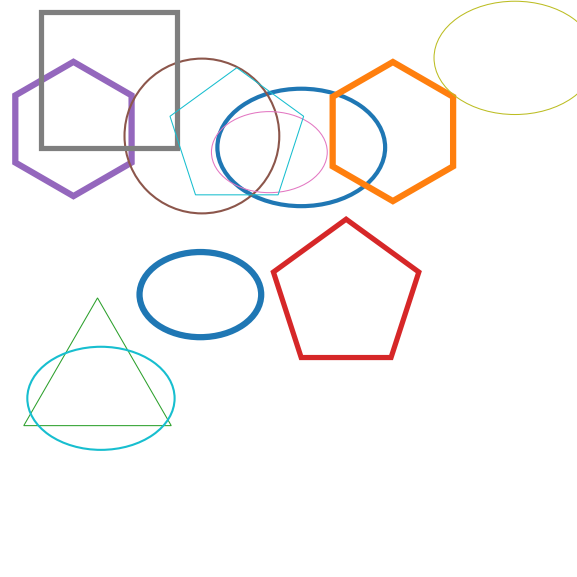[{"shape": "oval", "thickness": 3, "radius": 0.53, "center": [0.347, 0.489]}, {"shape": "oval", "thickness": 2, "radius": 0.73, "center": [0.522, 0.744]}, {"shape": "hexagon", "thickness": 3, "radius": 0.6, "center": [0.68, 0.771]}, {"shape": "triangle", "thickness": 0.5, "radius": 0.74, "center": [0.169, 0.336]}, {"shape": "pentagon", "thickness": 2.5, "radius": 0.66, "center": [0.599, 0.487]}, {"shape": "hexagon", "thickness": 3, "radius": 0.58, "center": [0.127, 0.776]}, {"shape": "circle", "thickness": 1, "radius": 0.67, "center": [0.35, 0.764]}, {"shape": "oval", "thickness": 0.5, "radius": 0.5, "center": [0.466, 0.736]}, {"shape": "square", "thickness": 2.5, "radius": 0.59, "center": [0.188, 0.861]}, {"shape": "oval", "thickness": 0.5, "radius": 0.7, "center": [0.892, 0.899]}, {"shape": "pentagon", "thickness": 0.5, "radius": 0.61, "center": [0.41, 0.76]}, {"shape": "oval", "thickness": 1, "radius": 0.64, "center": [0.175, 0.309]}]